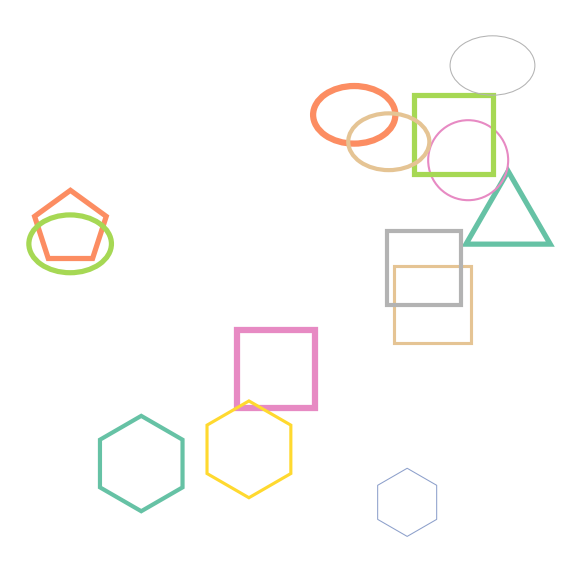[{"shape": "triangle", "thickness": 2.5, "radius": 0.42, "center": [0.88, 0.619]}, {"shape": "hexagon", "thickness": 2, "radius": 0.41, "center": [0.245, 0.196]}, {"shape": "oval", "thickness": 3, "radius": 0.36, "center": [0.613, 0.8]}, {"shape": "pentagon", "thickness": 2.5, "radius": 0.33, "center": [0.122, 0.604]}, {"shape": "hexagon", "thickness": 0.5, "radius": 0.29, "center": [0.705, 0.129]}, {"shape": "square", "thickness": 3, "radius": 0.34, "center": [0.478, 0.36]}, {"shape": "circle", "thickness": 1, "radius": 0.35, "center": [0.811, 0.722]}, {"shape": "square", "thickness": 2.5, "radius": 0.34, "center": [0.786, 0.766]}, {"shape": "oval", "thickness": 2.5, "radius": 0.36, "center": [0.121, 0.577]}, {"shape": "hexagon", "thickness": 1.5, "radius": 0.42, "center": [0.431, 0.221]}, {"shape": "oval", "thickness": 2, "radius": 0.35, "center": [0.673, 0.754]}, {"shape": "square", "thickness": 1.5, "radius": 0.33, "center": [0.749, 0.472]}, {"shape": "oval", "thickness": 0.5, "radius": 0.37, "center": [0.853, 0.886]}, {"shape": "square", "thickness": 2, "radius": 0.32, "center": [0.734, 0.536]}]